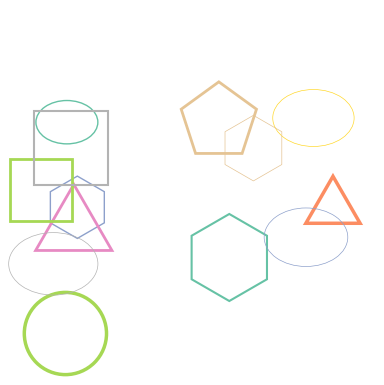[{"shape": "oval", "thickness": 1, "radius": 0.4, "center": [0.174, 0.683]}, {"shape": "hexagon", "thickness": 1.5, "radius": 0.57, "center": [0.596, 0.331]}, {"shape": "triangle", "thickness": 2.5, "radius": 0.41, "center": [0.865, 0.461]}, {"shape": "oval", "thickness": 0.5, "radius": 0.54, "center": [0.795, 0.384]}, {"shape": "hexagon", "thickness": 1, "radius": 0.4, "center": [0.201, 0.462]}, {"shape": "triangle", "thickness": 2, "radius": 0.57, "center": [0.192, 0.407]}, {"shape": "circle", "thickness": 2.5, "radius": 0.53, "center": [0.17, 0.134]}, {"shape": "square", "thickness": 2, "radius": 0.4, "center": [0.107, 0.506]}, {"shape": "oval", "thickness": 0.5, "radius": 0.53, "center": [0.814, 0.694]}, {"shape": "pentagon", "thickness": 2, "radius": 0.51, "center": [0.568, 0.685]}, {"shape": "hexagon", "thickness": 0.5, "radius": 0.43, "center": [0.658, 0.615]}, {"shape": "square", "thickness": 1.5, "radius": 0.48, "center": [0.184, 0.615]}, {"shape": "oval", "thickness": 0.5, "radius": 0.58, "center": [0.138, 0.315]}]